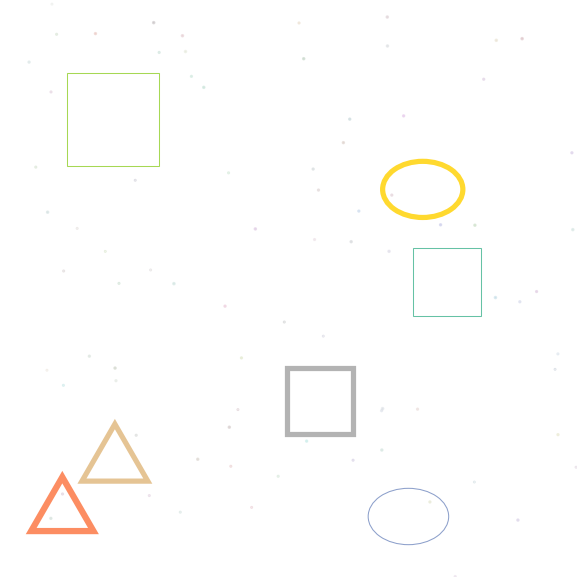[{"shape": "square", "thickness": 0.5, "radius": 0.29, "center": [0.774, 0.511]}, {"shape": "triangle", "thickness": 3, "radius": 0.31, "center": [0.108, 0.111]}, {"shape": "oval", "thickness": 0.5, "radius": 0.35, "center": [0.707, 0.105]}, {"shape": "square", "thickness": 0.5, "radius": 0.4, "center": [0.196, 0.792]}, {"shape": "oval", "thickness": 2.5, "radius": 0.35, "center": [0.732, 0.671]}, {"shape": "triangle", "thickness": 2.5, "radius": 0.33, "center": [0.199, 0.199]}, {"shape": "square", "thickness": 2.5, "radius": 0.29, "center": [0.554, 0.305]}]